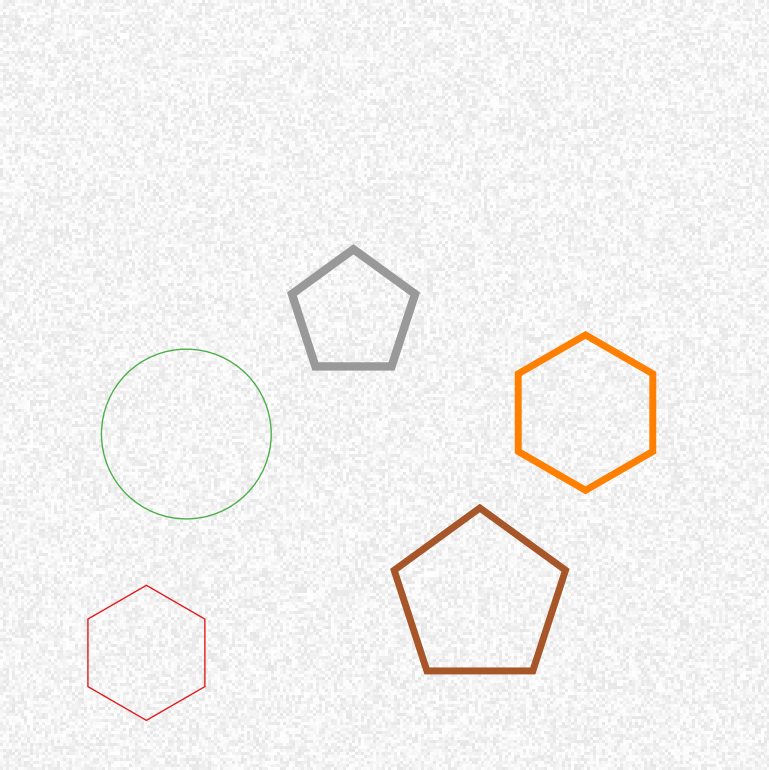[{"shape": "hexagon", "thickness": 0.5, "radius": 0.44, "center": [0.19, 0.152]}, {"shape": "circle", "thickness": 0.5, "radius": 0.55, "center": [0.242, 0.436]}, {"shape": "hexagon", "thickness": 2.5, "radius": 0.5, "center": [0.76, 0.464]}, {"shape": "pentagon", "thickness": 2.5, "radius": 0.58, "center": [0.623, 0.223]}, {"shape": "pentagon", "thickness": 3, "radius": 0.42, "center": [0.459, 0.592]}]